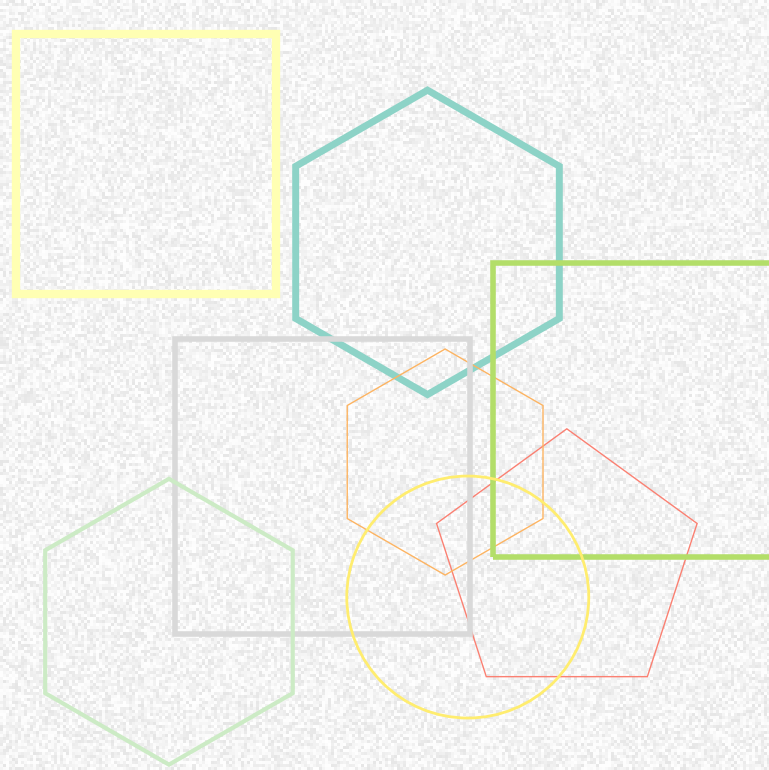[{"shape": "hexagon", "thickness": 2.5, "radius": 0.99, "center": [0.555, 0.685]}, {"shape": "square", "thickness": 3, "radius": 0.85, "center": [0.189, 0.787]}, {"shape": "pentagon", "thickness": 0.5, "radius": 0.89, "center": [0.736, 0.265]}, {"shape": "hexagon", "thickness": 0.5, "radius": 0.73, "center": [0.578, 0.4]}, {"shape": "square", "thickness": 2, "radius": 0.95, "center": [0.831, 0.467]}, {"shape": "square", "thickness": 2, "radius": 0.96, "center": [0.419, 0.368]}, {"shape": "hexagon", "thickness": 1.5, "radius": 0.93, "center": [0.219, 0.193]}, {"shape": "circle", "thickness": 1, "radius": 0.79, "center": [0.607, 0.225]}]